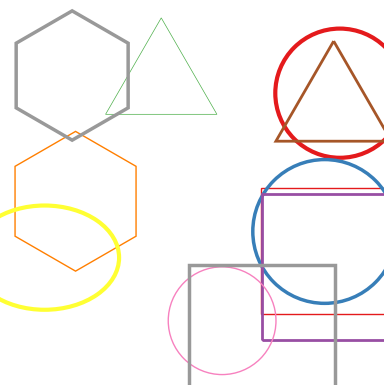[{"shape": "square", "thickness": 1, "radius": 0.82, "center": [0.841, 0.347]}, {"shape": "circle", "thickness": 3, "radius": 0.84, "center": [0.883, 0.758]}, {"shape": "circle", "thickness": 2.5, "radius": 0.93, "center": [0.843, 0.399]}, {"shape": "triangle", "thickness": 0.5, "radius": 0.84, "center": [0.419, 0.787]}, {"shape": "square", "thickness": 2, "radius": 0.95, "center": [0.869, 0.306]}, {"shape": "hexagon", "thickness": 1, "radius": 0.91, "center": [0.196, 0.477]}, {"shape": "oval", "thickness": 3, "radius": 0.97, "center": [0.116, 0.331]}, {"shape": "triangle", "thickness": 2, "radius": 0.87, "center": [0.867, 0.72]}, {"shape": "circle", "thickness": 1, "radius": 0.7, "center": [0.577, 0.167]}, {"shape": "square", "thickness": 2.5, "radius": 0.95, "center": [0.68, 0.123]}, {"shape": "hexagon", "thickness": 2.5, "radius": 0.84, "center": [0.187, 0.804]}]